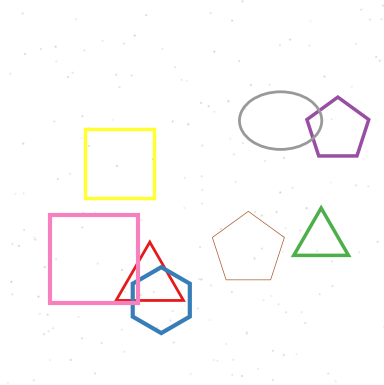[{"shape": "triangle", "thickness": 2, "radius": 0.51, "center": [0.389, 0.27]}, {"shape": "hexagon", "thickness": 3, "radius": 0.43, "center": [0.419, 0.22]}, {"shape": "triangle", "thickness": 2.5, "radius": 0.41, "center": [0.834, 0.378]}, {"shape": "pentagon", "thickness": 2.5, "radius": 0.42, "center": [0.878, 0.663]}, {"shape": "square", "thickness": 2.5, "radius": 0.45, "center": [0.31, 0.575]}, {"shape": "pentagon", "thickness": 0.5, "radius": 0.49, "center": [0.645, 0.353]}, {"shape": "square", "thickness": 3, "radius": 0.57, "center": [0.244, 0.327]}, {"shape": "oval", "thickness": 2, "radius": 0.53, "center": [0.729, 0.687]}]